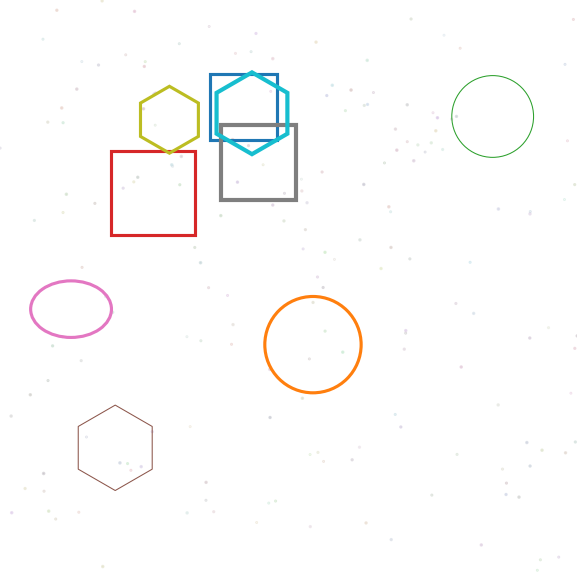[{"shape": "square", "thickness": 1.5, "radius": 0.29, "center": [0.422, 0.813]}, {"shape": "circle", "thickness": 1.5, "radius": 0.42, "center": [0.542, 0.402]}, {"shape": "circle", "thickness": 0.5, "radius": 0.35, "center": [0.853, 0.797]}, {"shape": "square", "thickness": 1.5, "radius": 0.36, "center": [0.265, 0.665]}, {"shape": "hexagon", "thickness": 0.5, "radius": 0.37, "center": [0.2, 0.224]}, {"shape": "oval", "thickness": 1.5, "radius": 0.35, "center": [0.123, 0.464]}, {"shape": "square", "thickness": 2, "radius": 0.32, "center": [0.448, 0.718]}, {"shape": "hexagon", "thickness": 1.5, "radius": 0.29, "center": [0.293, 0.792]}, {"shape": "hexagon", "thickness": 2, "radius": 0.35, "center": [0.436, 0.803]}]